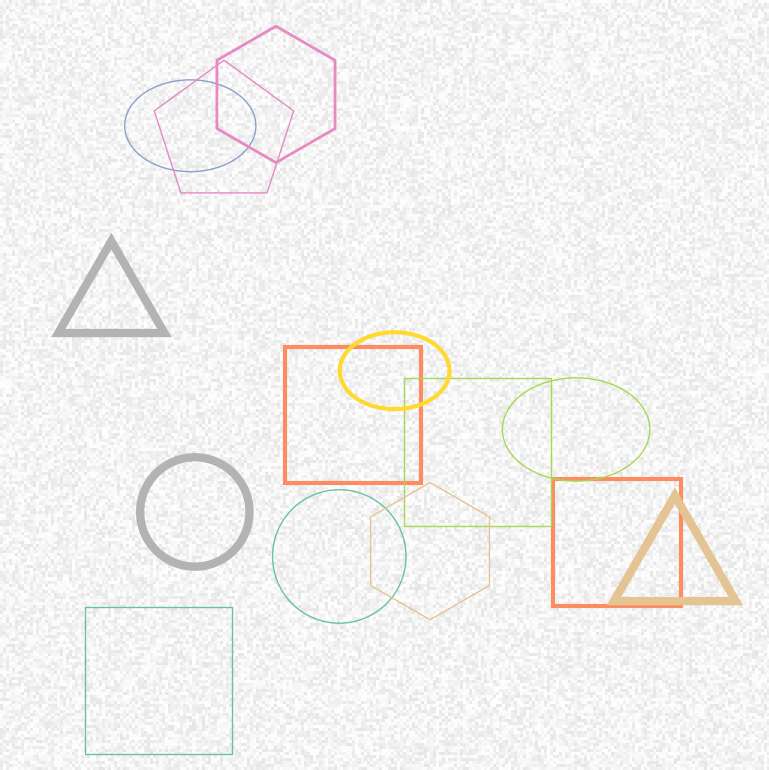[{"shape": "circle", "thickness": 0.5, "radius": 0.43, "center": [0.441, 0.277]}, {"shape": "square", "thickness": 0.5, "radius": 0.48, "center": [0.206, 0.117]}, {"shape": "square", "thickness": 1.5, "radius": 0.44, "center": [0.459, 0.461]}, {"shape": "square", "thickness": 1.5, "radius": 0.41, "center": [0.801, 0.295]}, {"shape": "oval", "thickness": 0.5, "radius": 0.43, "center": [0.247, 0.837]}, {"shape": "pentagon", "thickness": 0.5, "radius": 0.48, "center": [0.291, 0.827]}, {"shape": "hexagon", "thickness": 1, "radius": 0.44, "center": [0.358, 0.877]}, {"shape": "oval", "thickness": 0.5, "radius": 0.48, "center": [0.748, 0.442]}, {"shape": "square", "thickness": 0.5, "radius": 0.48, "center": [0.62, 0.413]}, {"shape": "oval", "thickness": 1.5, "radius": 0.36, "center": [0.512, 0.519]}, {"shape": "triangle", "thickness": 3, "radius": 0.46, "center": [0.876, 0.265]}, {"shape": "hexagon", "thickness": 0.5, "radius": 0.45, "center": [0.559, 0.284]}, {"shape": "circle", "thickness": 3, "radius": 0.36, "center": [0.253, 0.335]}, {"shape": "triangle", "thickness": 3, "radius": 0.4, "center": [0.145, 0.607]}]